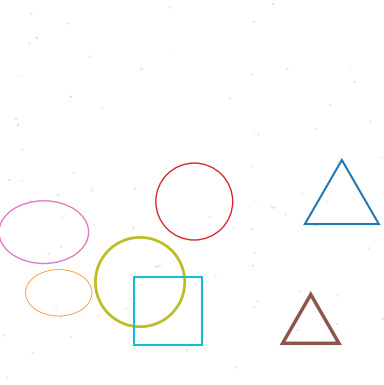[{"shape": "triangle", "thickness": 1.5, "radius": 0.55, "center": [0.888, 0.474]}, {"shape": "oval", "thickness": 0.5, "radius": 0.43, "center": [0.153, 0.239]}, {"shape": "circle", "thickness": 1, "radius": 0.5, "center": [0.505, 0.477]}, {"shape": "triangle", "thickness": 2.5, "radius": 0.42, "center": [0.807, 0.151]}, {"shape": "oval", "thickness": 1, "radius": 0.58, "center": [0.114, 0.397]}, {"shape": "circle", "thickness": 2, "radius": 0.58, "center": [0.364, 0.267]}, {"shape": "square", "thickness": 1.5, "radius": 0.44, "center": [0.436, 0.192]}]